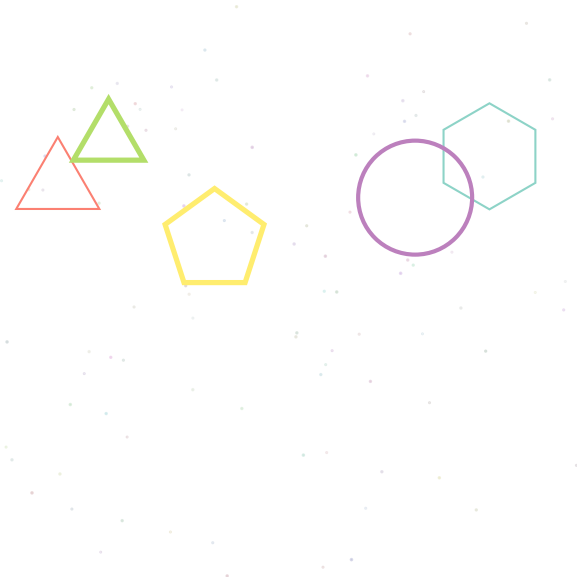[{"shape": "hexagon", "thickness": 1, "radius": 0.46, "center": [0.848, 0.728]}, {"shape": "triangle", "thickness": 1, "radius": 0.42, "center": [0.1, 0.679]}, {"shape": "triangle", "thickness": 2.5, "radius": 0.35, "center": [0.188, 0.757]}, {"shape": "circle", "thickness": 2, "radius": 0.49, "center": [0.719, 0.657]}, {"shape": "pentagon", "thickness": 2.5, "radius": 0.45, "center": [0.372, 0.583]}]